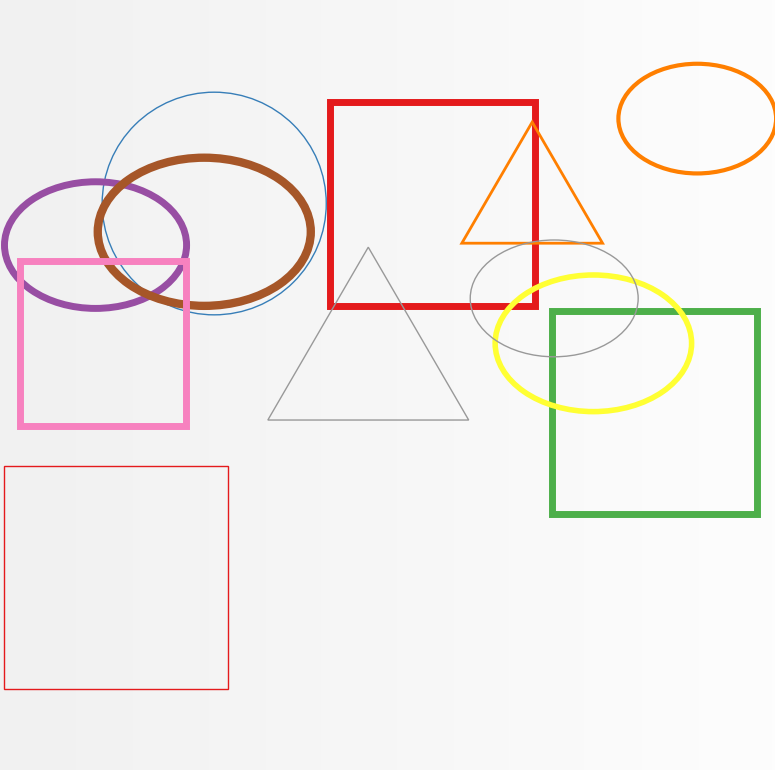[{"shape": "square", "thickness": 0.5, "radius": 0.72, "center": [0.15, 0.25]}, {"shape": "square", "thickness": 2.5, "radius": 0.66, "center": [0.558, 0.735]}, {"shape": "circle", "thickness": 0.5, "radius": 0.72, "center": [0.276, 0.736]}, {"shape": "square", "thickness": 2.5, "radius": 0.66, "center": [0.844, 0.464]}, {"shape": "oval", "thickness": 2.5, "radius": 0.59, "center": [0.123, 0.682]}, {"shape": "triangle", "thickness": 1, "radius": 0.52, "center": [0.687, 0.737]}, {"shape": "oval", "thickness": 1.5, "radius": 0.51, "center": [0.9, 0.846]}, {"shape": "oval", "thickness": 2, "radius": 0.63, "center": [0.766, 0.554]}, {"shape": "oval", "thickness": 3, "radius": 0.69, "center": [0.264, 0.699]}, {"shape": "square", "thickness": 2.5, "radius": 0.54, "center": [0.133, 0.554]}, {"shape": "triangle", "thickness": 0.5, "radius": 0.75, "center": [0.475, 0.529]}, {"shape": "oval", "thickness": 0.5, "radius": 0.54, "center": [0.715, 0.612]}]